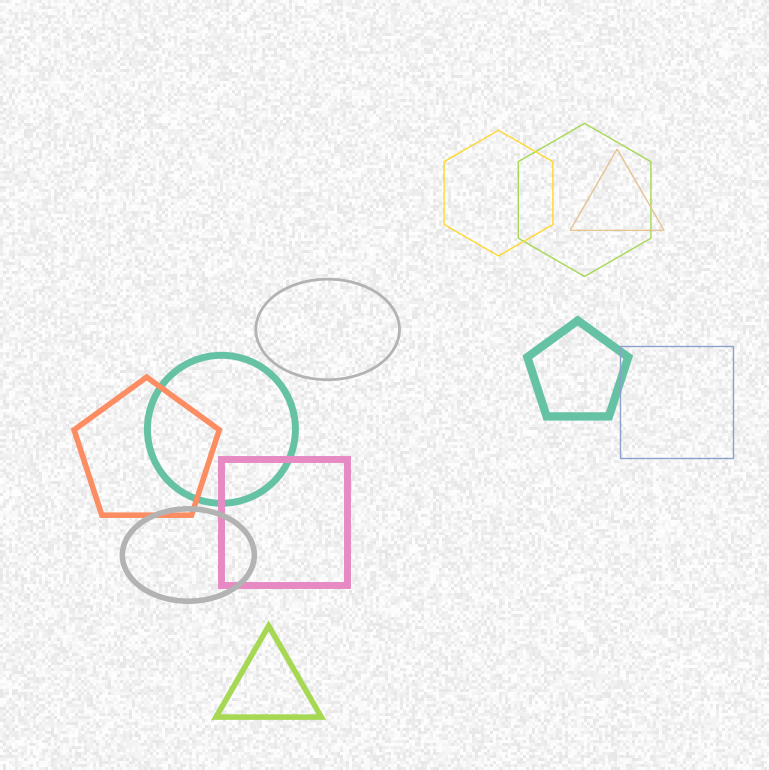[{"shape": "circle", "thickness": 2.5, "radius": 0.48, "center": [0.288, 0.442]}, {"shape": "pentagon", "thickness": 3, "radius": 0.34, "center": [0.75, 0.515]}, {"shape": "pentagon", "thickness": 2, "radius": 0.5, "center": [0.19, 0.411]}, {"shape": "square", "thickness": 0.5, "radius": 0.36, "center": [0.879, 0.478]}, {"shape": "square", "thickness": 2.5, "radius": 0.41, "center": [0.369, 0.322]}, {"shape": "hexagon", "thickness": 0.5, "radius": 0.5, "center": [0.759, 0.74]}, {"shape": "triangle", "thickness": 2, "radius": 0.39, "center": [0.349, 0.108]}, {"shape": "hexagon", "thickness": 0.5, "radius": 0.41, "center": [0.647, 0.749]}, {"shape": "triangle", "thickness": 0.5, "radius": 0.35, "center": [0.801, 0.736]}, {"shape": "oval", "thickness": 2, "radius": 0.43, "center": [0.245, 0.279]}, {"shape": "oval", "thickness": 1, "radius": 0.47, "center": [0.426, 0.572]}]